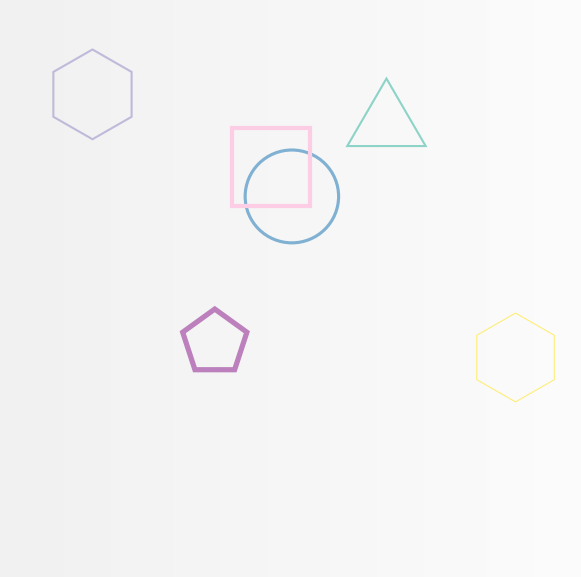[{"shape": "triangle", "thickness": 1, "radius": 0.39, "center": [0.665, 0.785]}, {"shape": "hexagon", "thickness": 1, "radius": 0.39, "center": [0.159, 0.836]}, {"shape": "circle", "thickness": 1.5, "radius": 0.4, "center": [0.502, 0.659]}, {"shape": "square", "thickness": 2, "radius": 0.34, "center": [0.467, 0.71]}, {"shape": "pentagon", "thickness": 2.5, "radius": 0.29, "center": [0.37, 0.406]}, {"shape": "hexagon", "thickness": 0.5, "radius": 0.38, "center": [0.887, 0.38]}]